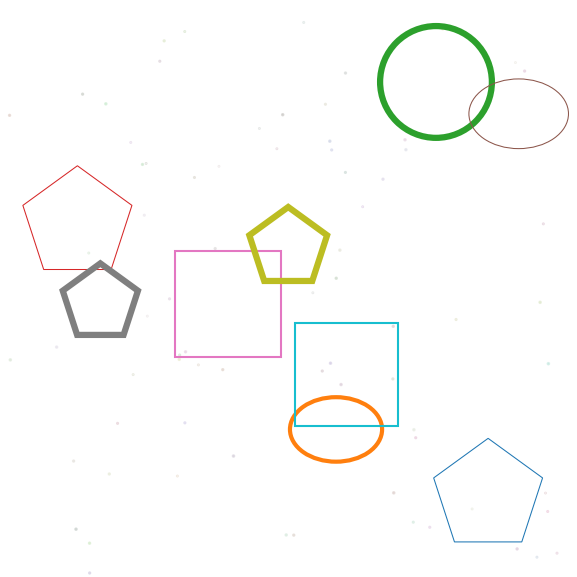[{"shape": "pentagon", "thickness": 0.5, "radius": 0.5, "center": [0.845, 0.141]}, {"shape": "oval", "thickness": 2, "radius": 0.4, "center": [0.582, 0.256]}, {"shape": "circle", "thickness": 3, "radius": 0.48, "center": [0.755, 0.857]}, {"shape": "pentagon", "thickness": 0.5, "radius": 0.5, "center": [0.134, 0.613]}, {"shape": "oval", "thickness": 0.5, "radius": 0.43, "center": [0.898, 0.802]}, {"shape": "square", "thickness": 1, "radius": 0.46, "center": [0.394, 0.472]}, {"shape": "pentagon", "thickness": 3, "radius": 0.34, "center": [0.174, 0.475]}, {"shape": "pentagon", "thickness": 3, "radius": 0.35, "center": [0.499, 0.57]}, {"shape": "square", "thickness": 1, "radius": 0.44, "center": [0.6, 0.35]}]